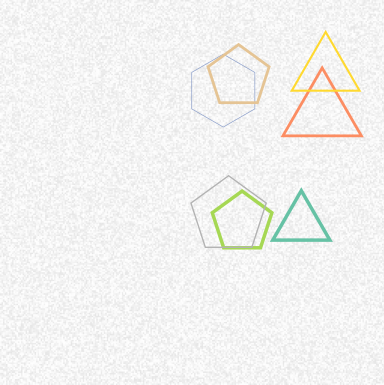[{"shape": "triangle", "thickness": 2.5, "radius": 0.43, "center": [0.783, 0.419]}, {"shape": "triangle", "thickness": 2, "radius": 0.59, "center": [0.837, 0.706]}, {"shape": "hexagon", "thickness": 0.5, "radius": 0.47, "center": [0.58, 0.765]}, {"shape": "pentagon", "thickness": 2.5, "radius": 0.41, "center": [0.629, 0.422]}, {"shape": "triangle", "thickness": 1.5, "radius": 0.51, "center": [0.846, 0.815]}, {"shape": "pentagon", "thickness": 2, "radius": 0.42, "center": [0.62, 0.801]}, {"shape": "pentagon", "thickness": 1, "radius": 0.51, "center": [0.594, 0.441]}]